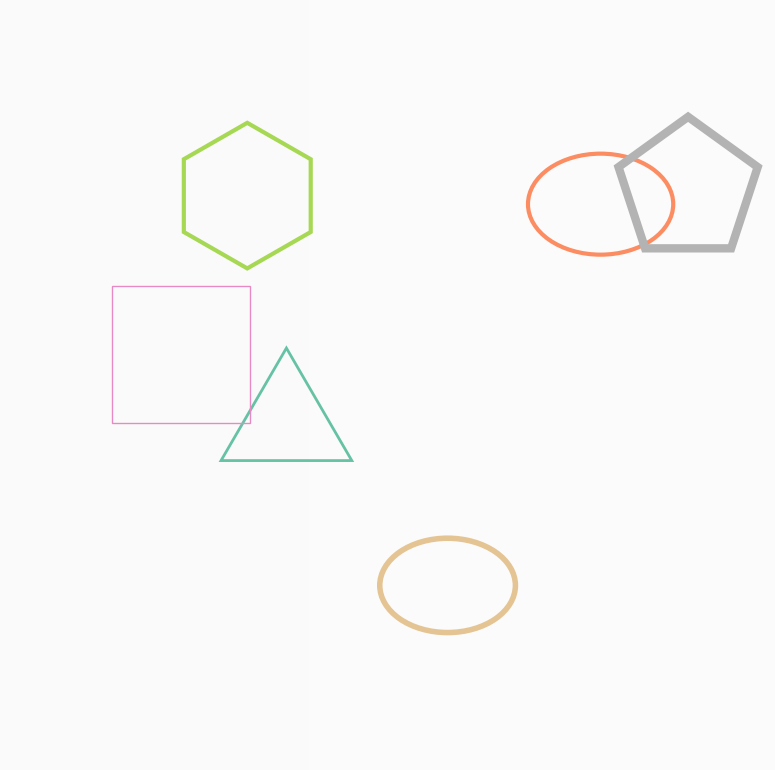[{"shape": "triangle", "thickness": 1, "radius": 0.49, "center": [0.37, 0.451]}, {"shape": "oval", "thickness": 1.5, "radius": 0.47, "center": [0.775, 0.735]}, {"shape": "square", "thickness": 0.5, "radius": 0.44, "center": [0.234, 0.54]}, {"shape": "hexagon", "thickness": 1.5, "radius": 0.47, "center": [0.319, 0.746]}, {"shape": "oval", "thickness": 2, "radius": 0.44, "center": [0.578, 0.24]}, {"shape": "pentagon", "thickness": 3, "radius": 0.47, "center": [0.888, 0.754]}]